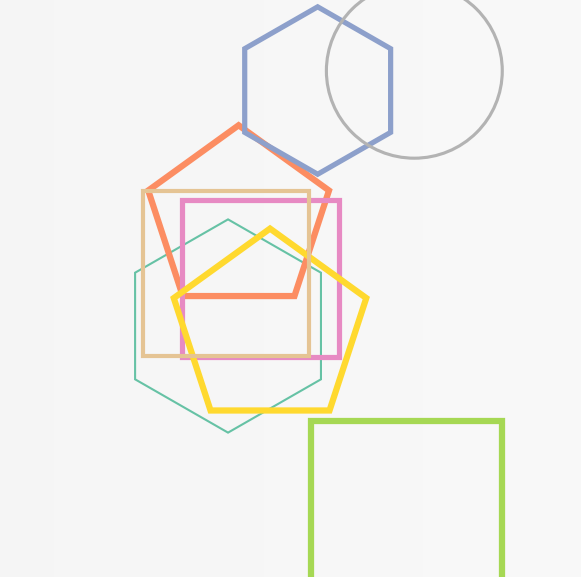[{"shape": "hexagon", "thickness": 1, "radius": 0.92, "center": [0.392, 0.435]}, {"shape": "pentagon", "thickness": 3, "radius": 0.82, "center": [0.411, 0.619]}, {"shape": "hexagon", "thickness": 2.5, "radius": 0.72, "center": [0.547, 0.842]}, {"shape": "square", "thickness": 2.5, "radius": 0.68, "center": [0.449, 0.517]}, {"shape": "square", "thickness": 3, "radius": 0.82, "center": [0.699, 0.106]}, {"shape": "pentagon", "thickness": 3, "radius": 0.87, "center": [0.465, 0.429]}, {"shape": "square", "thickness": 2, "radius": 0.71, "center": [0.389, 0.525]}, {"shape": "circle", "thickness": 1.5, "radius": 0.76, "center": [0.713, 0.877]}]